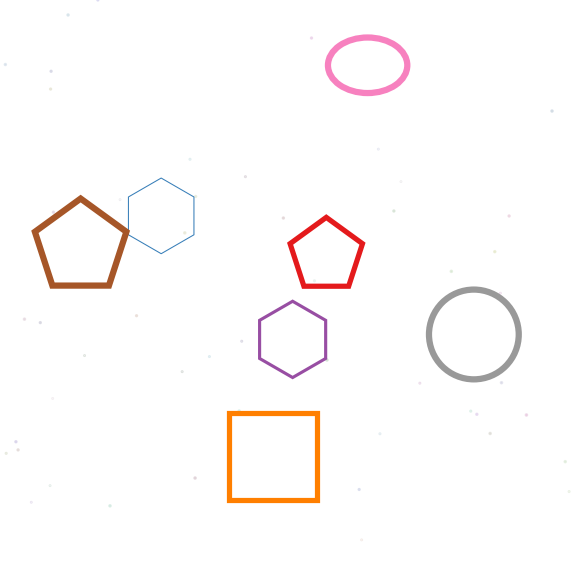[{"shape": "pentagon", "thickness": 2.5, "radius": 0.33, "center": [0.565, 0.557]}, {"shape": "hexagon", "thickness": 0.5, "radius": 0.33, "center": [0.279, 0.625]}, {"shape": "hexagon", "thickness": 1.5, "radius": 0.33, "center": [0.507, 0.411]}, {"shape": "square", "thickness": 2.5, "radius": 0.38, "center": [0.472, 0.208]}, {"shape": "pentagon", "thickness": 3, "radius": 0.42, "center": [0.14, 0.572]}, {"shape": "oval", "thickness": 3, "radius": 0.34, "center": [0.637, 0.886]}, {"shape": "circle", "thickness": 3, "radius": 0.39, "center": [0.821, 0.42]}]